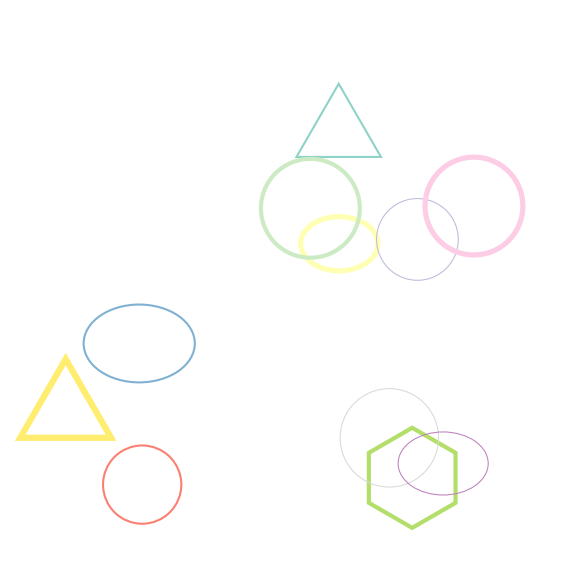[{"shape": "triangle", "thickness": 1, "radius": 0.42, "center": [0.587, 0.77]}, {"shape": "oval", "thickness": 2.5, "radius": 0.33, "center": [0.587, 0.577]}, {"shape": "circle", "thickness": 0.5, "radius": 0.35, "center": [0.723, 0.585]}, {"shape": "circle", "thickness": 1, "radius": 0.34, "center": [0.246, 0.16]}, {"shape": "oval", "thickness": 1, "radius": 0.48, "center": [0.241, 0.404]}, {"shape": "hexagon", "thickness": 2, "radius": 0.43, "center": [0.714, 0.172]}, {"shape": "circle", "thickness": 2.5, "radius": 0.42, "center": [0.821, 0.642]}, {"shape": "circle", "thickness": 0.5, "radius": 0.43, "center": [0.674, 0.241]}, {"shape": "oval", "thickness": 0.5, "radius": 0.39, "center": [0.767, 0.197]}, {"shape": "circle", "thickness": 2, "radius": 0.43, "center": [0.537, 0.638]}, {"shape": "triangle", "thickness": 3, "radius": 0.45, "center": [0.114, 0.286]}]